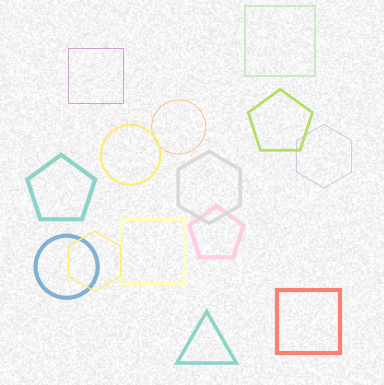[{"shape": "triangle", "thickness": 2.5, "radius": 0.45, "center": [0.537, 0.102]}, {"shape": "pentagon", "thickness": 3, "radius": 0.46, "center": [0.159, 0.505]}, {"shape": "square", "thickness": 2, "radius": 0.42, "center": [0.395, 0.349]}, {"shape": "hexagon", "thickness": 0.5, "radius": 0.41, "center": [0.842, 0.594]}, {"shape": "square", "thickness": 3, "radius": 0.41, "center": [0.802, 0.166]}, {"shape": "circle", "thickness": 3, "radius": 0.4, "center": [0.173, 0.307]}, {"shape": "circle", "thickness": 0.5, "radius": 0.35, "center": [0.464, 0.67]}, {"shape": "pentagon", "thickness": 2, "radius": 0.44, "center": [0.728, 0.681]}, {"shape": "pentagon", "thickness": 3, "radius": 0.37, "center": [0.562, 0.391]}, {"shape": "hexagon", "thickness": 2.5, "radius": 0.47, "center": [0.543, 0.513]}, {"shape": "square", "thickness": 0.5, "radius": 0.36, "center": [0.249, 0.804]}, {"shape": "square", "thickness": 1.5, "radius": 0.45, "center": [0.727, 0.893]}, {"shape": "hexagon", "thickness": 1, "radius": 0.39, "center": [0.245, 0.322]}, {"shape": "circle", "thickness": 1.5, "radius": 0.39, "center": [0.339, 0.598]}]